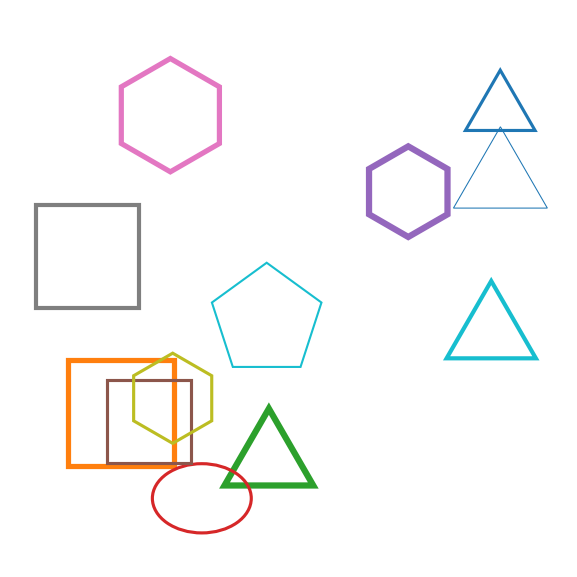[{"shape": "triangle", "thickness": 1.5, "radius": 0.35, "center": [0.866, 0.808]}, {"shape": "triangle", "thickness": 0.5, "radius": 0.47, "center": [0.866, 0.686]}, {"shape": "square", "thickness": 2.5, "radius": 0.46, "center": [0.209, 0.283]}, {"shape": "triangle", "thickness": 3, "radius": 0.44, "center": [0.466, 0.203]}, {"shape": "oval", "thickness": 1.5, "radius": 0.43, "center": [0.349, 0.136]}, {"shape": "hexagon", "thickness": 3, "radius": 0.39, "center": [0.707, 0.667]}, {"shape": "square", "thickness": 1.5, "radius": 0.36, "center": [0.258, 0.27]}, {"shape": "hexagon", "thickness": 2.5, "radius": 0.49, "center": [0.295, 0.8]}, {"shape": "square", "thickness": 2, "radius": 0.45, "center": [0.151, 0.555]}, {"shape": "hexagon", "thickness": 1.5, "radius": 0.39, "center": [0.299, 0.309]}, {"shape": "pentagon", "thickness": 1, "radius": 0.5, "center": [0.462, 0.444]}, {"shape": "triangle", "thickness": 2, "radius": 0.45, "center": [0.851, 0.423]}]